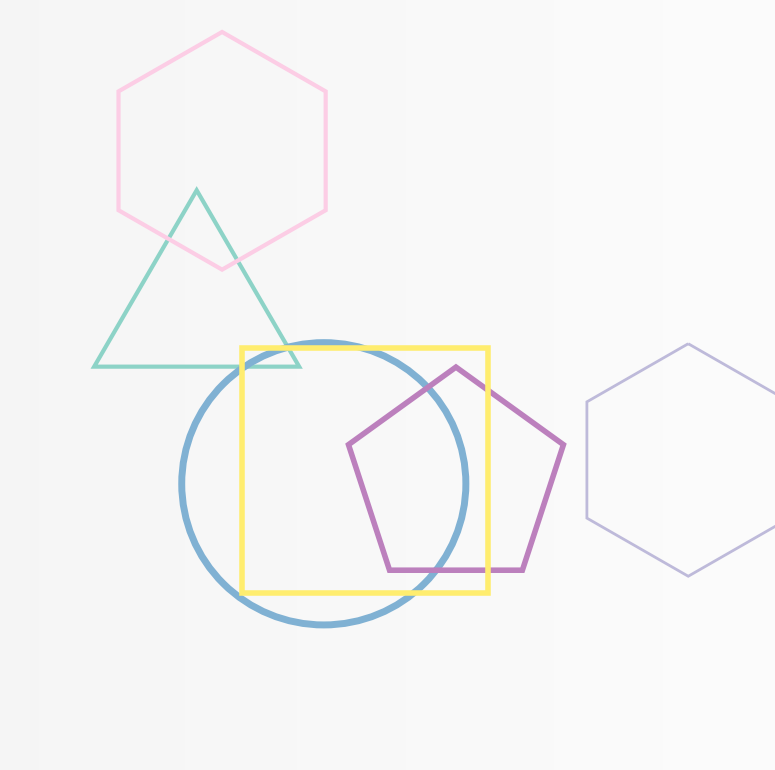[{"shape": "triangle", "thickness": 1.5, "radius": 0.76, "center": [0.254, 0.6]}, {"shape": "hexagon", "thickness": 1, "radius": 0.75, "center": [0.888, 0.403]}, {"shape": "circle", "thickness": 2.5, "radius": 0.92, "center": [0.418, 0.372]}, {"shape": "hexagon", "thickness": 1.5, "radius": 0.77, "center": [0.287, 0.804]}, {"shape": "pentagon", "thickness": 2, "radius": 0.73, "center": [0.588, 0.377]}, {"shape": "square", "thickness": 2, "radius": 0.79, "center": [0.471, 0.389]}]